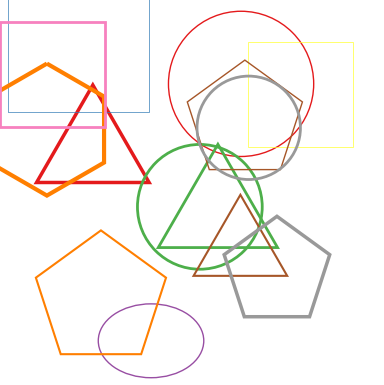[{"shape": "triangle", "thickness": 2.5, "radius": 0.84, "center": [0.241, 0.61]}, {"shape": "circle", "thickness": 1, "radius": 0.94, "center": [0.626, 0.782]}, {"shape": "square", "thickness": 0.5, "radius": 0.91, "center": [0.204, 0.891]}, {"shape": "triangle", "thickness": 2, "radius": 0.89, "center": [0.566, 0.446]}, {"shape": "circle", "thickness": 2, "radius": 0.81, "center": [0.519, 0.463]}, {"shape": "oval", "thickness": 1, "radius": 0.69, "center": [0.392, 0.115]}, {"shape": "hexagon", "thickness": 3, "radius": 0.86, "center": [0.122, 0.663]}, {"shape": "pentagon", "thickness": 1.5, "radius": 0.89, "center": [0.262, 0.224]}, {"shape": "square", "thickness": 0.5, "radius": 0.68, "center": [0.781, 0.754]}, {"shape": "triangle", "thickness": 1.5, "radius": 0.7, "center": [0.624, 0.354]}, {"shape": "pentagon", "thickness": 1, "radius": 0.79, "center": [0.636, 0.687]}, {"shape": "square", "thickness": 2, "radius": 0.68, "center": [0.136, 0.806]}, {"shape": "pentagon", "thickness": 2.5, "radius": 0.72, "center": [0.719, 0.294]}, {"shape": "circle", "thickness": 2, "radius": 0.67, "center": [0.646, 0.668]}]